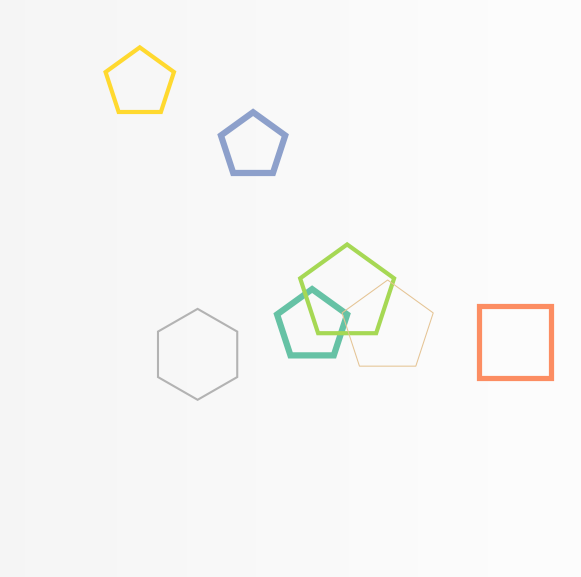[{"shape": "pentagon", "thickness": 3, "radius": 0.32, "center": [0.537, 0.435]}, {"shape": "square", "thickness": 2.5, "radius": 0.31, "center": [0.886, 0.406]}, {"shape": "pentagon", "thickness": 3, "radius": 0.29, "center": [0.435, 0.747]}, {"shape": "pentagon", "thickness": 2, "radius": 0.42, "center": [0.597, 0.491]}, {"shape": "pentagon", "thickness": 2, "radius": 0.31, "center": [0.24, 0.855]}, {"shape": "pentagon", "thickness": 0.5, "radius": 0.41, "center": [0.667, 0.432]}, {"shape": "hexagon", "thickness": 1, "radius": 0.39, "center": [0.34, 0.386]}]